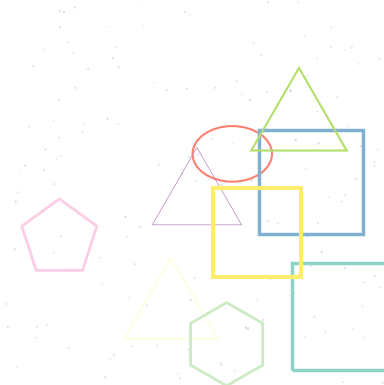[{"shape": "square", "thickness": 2.5, "radius": 0.69, "center": [0.896, 0.178]}, {"shape": "triangle", "thickness": 0.5, "radius": 0.7, "center": [0.444, 0.19]}, {"shape": "oval", "thickness": 1.5, "radius": 0.52, "center": [0.603, 0.6]}, {"shape": "square", "thickness": 2.5, "radius": 0.67, "center": [0.808, 0.527]}, {"shape": "triangle", "thickness": 1.5, "radius": 0.72, "center": [0.777, 0.681]}, {"shape": "pentagon", "thickness": 2, "radius": 0.51, "center": [0.154, 0.381]}, {"shape": "triangle", "thickness": 0.5, "radius": 0.67, "center": [0.512, 0.483]}, {"shape": "hexagon", "thickness": 2, "radius": 0.54, "center": [0.589, 0.106]}, {"shape": "square", "thickness": 3, "radius": 0.58, "center": [0.667, 0.396]}]